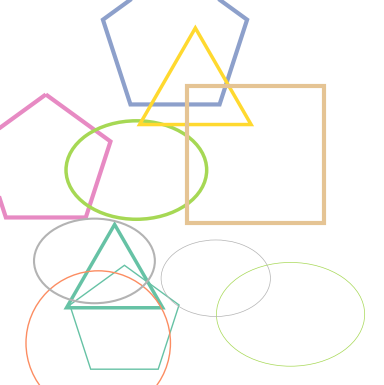[{"shape": "triangle", "thickness": 2.5, "radius": 0.72, "center": [0.298, 0.273]}, {"shape": "pentagon", "thickness": 1, "radius": 0.75, "center": [0.323, 0.162]}, {"shape": "circle", "thickness": 1, "radius": 0.94, "center": [0.255, 0.109]}, {"shape": "pentagon", "thickness": 3, "radius": 0.98, "center": [0.455, 0.888]}, {"shape": "pentagon", "thickness": 3, "radius": 0.88, "center": [0.119, 0.578]}, {"shape": "oval", "thickness": 2.5, "radius": 0.91, "center": [0.354, 0.558]}, {"shape": "oval", "thickness": 0.5, "radius": 0.96, "center": [0.755, 0.184]}, {"shape": "triangle", "thickness": 2.5, "radius": 0.84, "center": [0.507, 0.76]}, {"shape": "square", "thickness": 3, "radius": 0.89, "center": [0.664, 0.599]}, {"shape": "oval", "thickness": 0.5, "radius": 0.71, "center": [0.56, 0.277]}, {"shape": "oval", "thickness": 1.5, "radius": 0.78, "center": [0.245, 0.322]}]